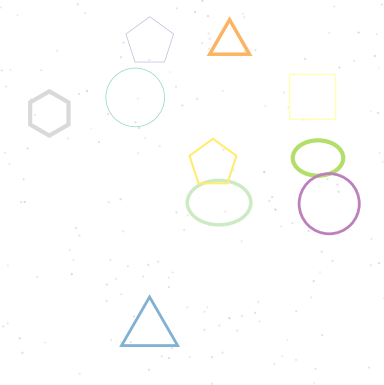[{"shape": "circle", "thickness": 0.5, "radius": 0.38, "center": [0.351, 0.747]}, {"shape": "square", "thickness": 1, "radius": 0.29, "center": [0.811, 0.75]}, {"shape": "pentagon", "thickness": 0.5, "radius": 0.33, "center": [0.389, 0.892]}, {"shape": "triangle", "thickness": 2, "radius": 0.42, "center": [0.389, 0.144]}, {"shape": "triangle", "thickness": 2.5, "radius": 0.3, "center": [0.596, 0.889]}, {"shape": "oval", "thickness": 3, "radius": 0.33, "center": [0.826, 0.59]}, {"shape": "hexagon", "thickness": 3, "radius": 0.29, "center": [0.128, 0.705]}, {"shape": "circle", "thickness": 2, "radius": 0.39, "center": [0.855, 0.471]}, {"shape": "oval", "thickness": 2.5, "radius": 0.41, "center": [0.569, 0.474]}, {"shape": "pentagon", "thickness": 1.5, "radius": 0.32, "center": [0.553, 0.576]}]